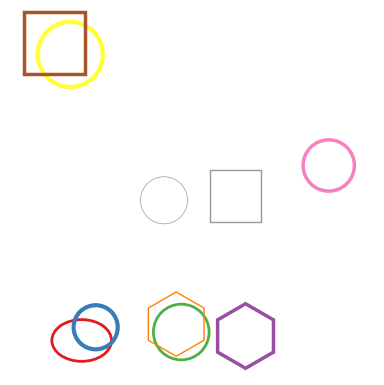[{"shape": "oval", "thickness": 2, "radius": 0.39, "center": [0.212, 0.116]}, {"shape": "circle", "thickness": 3, "radius": 0.29, "center": [0.248, 0.15]}, {"shape": "circle", "thickness": 2, "radius": 0.36, "center": [0.471, 0.138]}, {"shape": "hexagon", "thickness": 2.5, "radius": 0.42, "center": [0.638, 0.127]}, {"shape": "hexagon", "thickness": 1, "radius": 0.42, "center": [0.458, 0.158]}, {"shape": "circle", "thickness": 3, "radius": 0.42, "center": [0.183, 0.859]}, {"shape": "square", "thickness": 2.5, "radius": 0.4, "center": [0.142, 0.888]}, {"shape": "circle", "thickness": 2.5, "radius": 0.33, "center": [0.854, 0.57]}, {"shape": "circle", "thickness": 0.5, "radius": 0.31, "center": [0.426, 0.48]}, {"shape": "square", "thickness": 1, "radius": 0.33, "center": [0.612, 0.491]}]